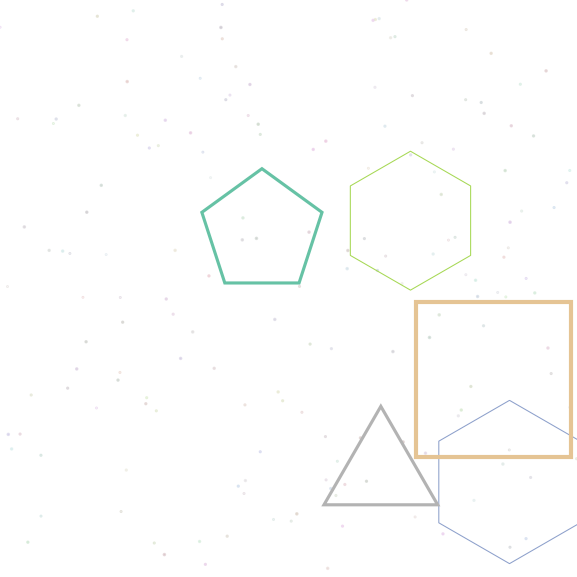[{"shape": "pentagon", "thickness": 1.5, "radius": 0.55, "center": [0.454, 0.598]}, {"shape": "hexagon", "thickness": 0.5, "radius": 0.71, "center": [0.882, 0.165]}, {"shape": "hexagon", "thickness": 0.5, "radius": 0.6, "center": [0.711, 0.617]}, {"shape": "square", "thickness": 2, "radius": 0.67, "center": [0.854, 0.342]}, {"shape": "triangle", "thickness": 1.5, "radius": 0.57, "center": [0.659, 0.182]}]